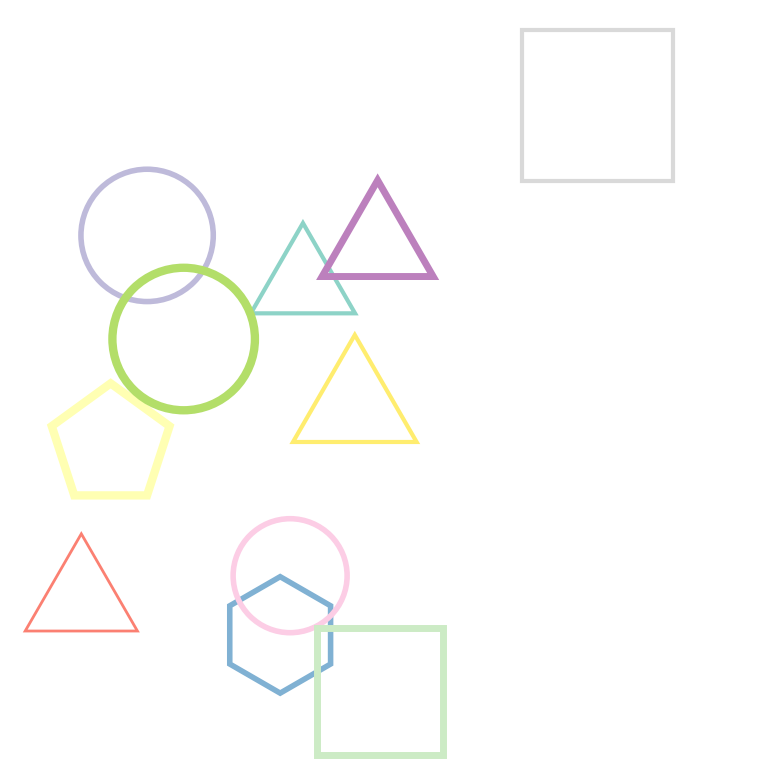[{"shape": "triangle", "thickness": 1.5, "radius": 0.39, "center": [0.393, 0.632]}, {"shape": "pentagon", "thickness": 3, "radius": 0.4, "center": [0.144, 0.422]}, {"shape": "circle", "thickness": 2, "radius": 0.43, "center": [0.191, 0.694]}, {"shape": "triangle", "thickness": 1, "radius": 0.42, "center": [0.106, 0.223]}, {"shape": "hexagon", "thickness": 2, "radius": 0.38, "center": [0.364, 0.175]}, {"shape": "circle", "thickness": 3, "radius": 0.46, "center": [0.239, 0.56]}, {"shape": "circle", "thickness": 2, "radius": 0.37, "center": [0.377, 0.252]}, {"shape": "square", "thickness": 1.5, "radius": 0.49, "center": [0.776, 0.863]}, {"shape": "triangle", "thickness": 2.5, "radius": 0.42, "center": [0.49, 0.683]}, {"shape": "square", "thickness": 2.5, "radius": 0.41, "center": [0.494, 0.102]}, {"shape": "triangle", "thickness": 1.5, "radius": 0.46, "center": [0.461, 0.472]}]